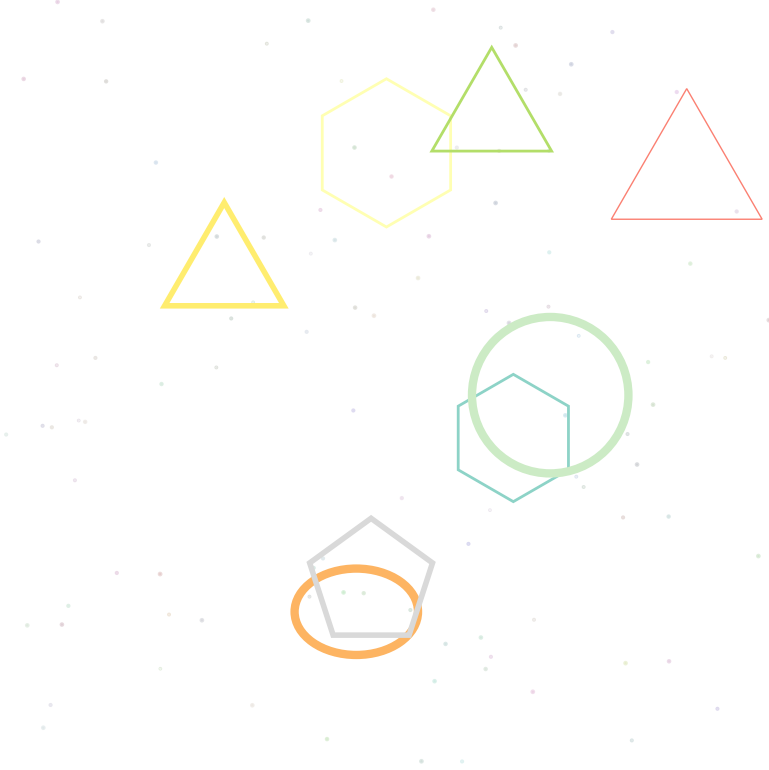[{"shape": "hexagon", "thickness": 1, "radius": 0.41, "center": [0.667, 0.431]}, {"shape": "hexagon", "thickness": 1, "radius": 0.48, "center": [0.502, 0.801]}, {"shape": "triangle", "thickness": 0.5, "radius": 0.57, "center": [0.892, 0.772]}, {"shape": "oval", "thickness": 3, "radius": 0.4, "center": [0.463, 0.205]}, {"shape": "triangle", "thickness": 1, "radius": 0.45, "center": [0.639, 0.849]}, {"shape": "pentagon", "thickness": 2, "radius": 0.42, "center": [0.482, 0.243]}, {"shape": "circle", "thickness": 3, "radius": 0.51, "center": [0.715, 0.487]}, {"shape": "triangle", "thickness": 2, "radius": 0.45, "center": [0.291, 0.648]}]